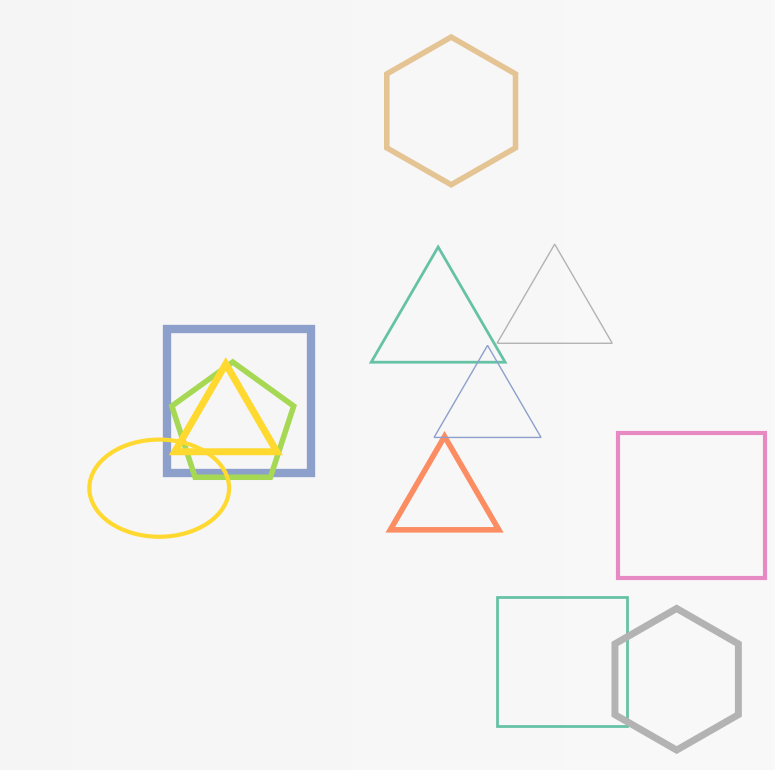[{"shape": "triangle", "thickness": 1, "radius": 0.5, "center": [0.565, 0.579]}, {"shape": "square", "thickness": 1, "radius": 0.42, "center": [0.725, 0.141]}, {"shape": "triangle", "thickness": 2, "radius": 0.4, "center": [0.574, 0.352]}, {"shape": "square", "thickness": 3, "radius": 0.47, "center": [0.308, 0.479]}, {"shape": "triangle", "thickness": 0.5, "radius": 0.4, "center": [0.629, 0.472]}, {"shape": "square", "thickness": 1.5, "radius": 0.47, "center": [0.892, 0.343]}, {"shape": "pentagon", "thickness": 2, "radius": 0.41, "center": [0.3, 0.447]}, {"shape": "oval", "thickness": 1.5, "radius": 0.45, "center": [0.205, 0.366]}, {"shape": "triangle", "thickness": 2.5, "radius": 0.38, "center": [0.291, 0.451]}, {"shape": "hexagon", "thickness": 2, "radius": 0.48, "center": [0.582, 0.856]}, {"shape": "hexagon", "thickness": 2.5, "radius": 0.46, "center": [0.873, 0.118]}, {"shape": "triangle", "thickness": 0.5, "radius": 0.43, "center": [0.716, 0.597]}]